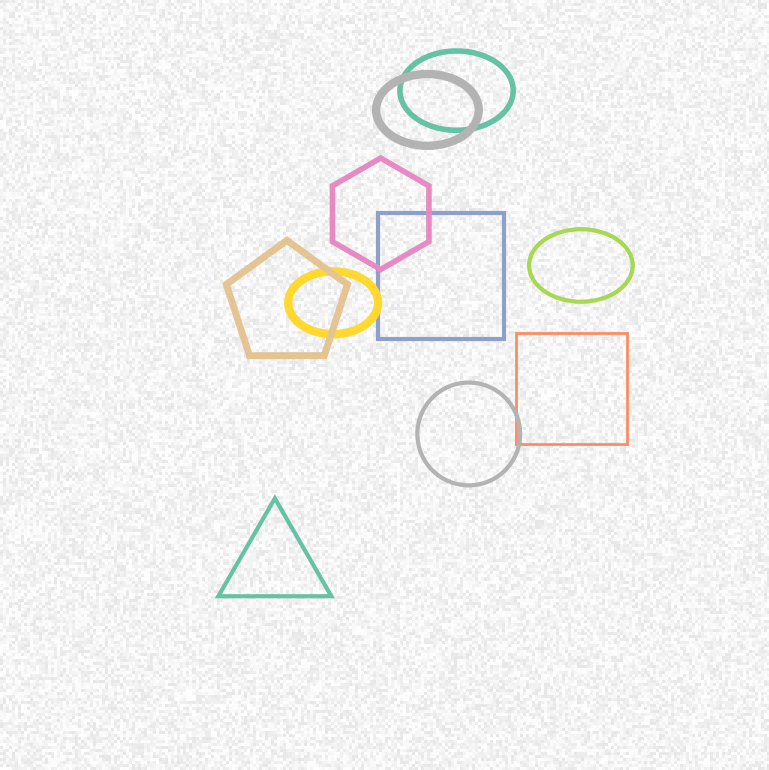[{"shape": "triangle", "thickness": 1.5, "radius": 0.42, "center": [0.357, 0.268]}, {"shape": "oval", "thickness": 2, "radius": 0.37, "center": [0.593, 0.882]}, {"shape": "square", "thickness": 1, "radius": 0.36, "center": [0.742, 0.496]}, {"shape": "square", "thickness": 1.5, "radius": 0.41, "center": [0.572, 0.642]}, {"shape": "hexagon", "thickness": 2, "radius": 0.36, "center": [0.494, 0.722]}, {"shape": "oval", "thickness": 1.5, "radius": 0.34, "center": [0.754, 0.655]}, {"shape": "oval", "thickness": 3, "radius": 0.29, "center": [0.433, 0.607]}, {"shape": "pentagon", "thickness": 2.5, "radius": 0.41, "center": [0.373, 0.605]}, {"shape": "oval", "thickness": 3, "radius": 0.33, "center": [0.555, 0.857]}, {"shape": "circle", "thickness": 1.5, "radius": 0.33, "center": [0.609, 0.436]}]